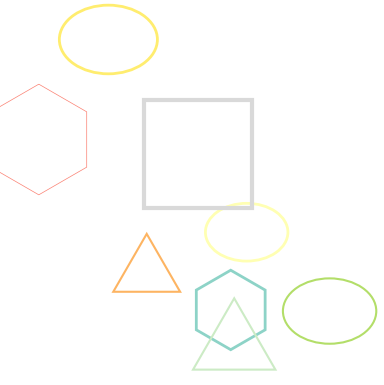[{"shape": "hexagon", "thickness": 2, "radius": 0.52, "center": [0.599, 0.195]}, {"shape": "oval", "thickness": 2, "radius": 0.54, "center": [0.641, 0.397]}, {"shape": "hexagon", "thickness": 0.5, "radius": 0.72, "center": [0.101, 0.638]}, {"shape": "triangle", "thickness": 1.5, "radius": 0.5, "center": [0.381, 0.292]}, {"shape": "oval", "thickness": 1.5, "radius": 0.61, "center": [0.856, 0.192]}, {"shape": "square", "thickness": 3, "radius": 0.7, "center": [0.515, 0.599]}, {"shape": "triangle", "thickness": 1.5, "radius": 0.62, "center": [0.608, 0.102]}, {"shape": "oval", "thickness": 2, "radius": 0.64, "center": [0.281, 0.897]}]